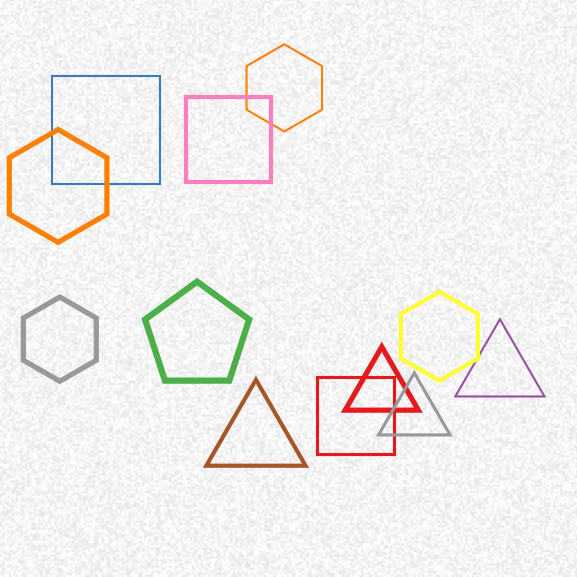[{"shape": "triangle", "thickness": 2.5, "radius": 0.37, "center": [0.661, 0.325]}, {"shape": "square", "thickness": 1.5, "radius": 0.33, "center": [0.616, 0.28]}, {"shape": "square", "thickness": 1, "radius": 0.47, "center": [0.183, 0.774]}, {"shape": "pentagon", "thickness": 3, "radius": 0.47, "center": [0.341, 0.417]}, {"shape": "triangle", "thickness": 1, "radius": 0.45, "center": [0.866, 0.357]}, {"shape": "hexagon", "thickness": 2.5, "radius": 0.49, "center": [0.101, 0.677]}, {"shape": "hexagon", "thickness": 1, "radius": 0.38, "center": [0.492, 0.847]}, {"shape": "hexagon", "thickness": 2, "radius": 0.38, "center": [0.761, 0.417]}, {"shape": "triangle", "thickness": 2, "radius": 0.5, "center": [0.443, 0.242]}, {"shape": "square", "thickness": 2, "radius": 0.37, "center": [0.395, 0.758]}, {"shape": "hexagon", "thickness": 2.5, "radius": 0.36, "center": [0.104, 0.412]}, {"shape": "triangle", "thickness": 1.5, "radius": 0.36, "center": [0.717, 0.282]}]